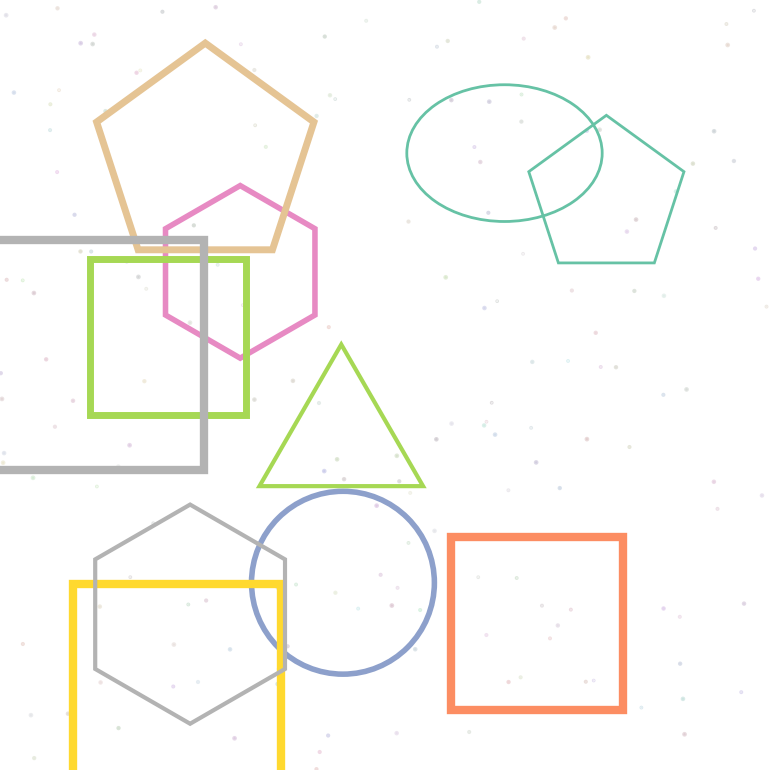[{"shape": "oval", "thickness": 1, "radius": 0.63, "center": [0.655, 0.801]}, {"shape": "pentagon", "thickness": 1, "radius": 0.53, "center": [0.787, 0.744]}, {"shape": "square", "thickness": 3, "radius": 0.56, "center": [0.697, 0.19]}, {"shape": "circle", "thickness": 2, "radius": 0.59, "center": [0.445, 0.243]}, {"shape": "hexagon", "thickness": 2, "radius": 0.56, "center": [0.312, 0.647]}, {"shape": "triangle", "thickness": 1.5, "radius": 0.61, "center": [0.443, 0.43]}, {"shape": "square", "thickness": 2.5, "radius": 0.51, "center": [0.218, 0.563]}, {"shape": "square", "thickness": 3, "radius": 0.68, "center": [0.23, 0.106]}, {"shape": "pentagon", "thickness": 2.5, "radius": 0.74, "center": [0.267, 0.796]}, {"shape": "square", "thickness": 3, "radius": 0.75, "center": [0.115, 0.539]}, {"shape": "hexagon", "thickness": 1.5, "radius": 0.71, "center": [0.247, 0.202]}]